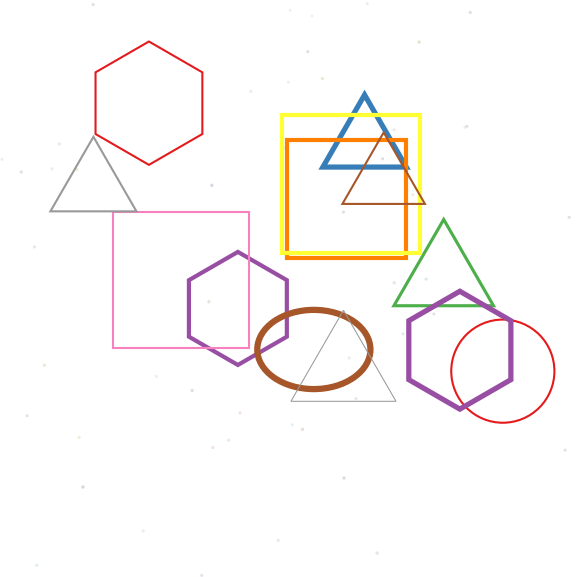[{"shape": "hexagon", "thickness": 1, "radius": 0.53, "center": [0.258, 0.82]}, {"shape": "circle", "thickness": 1, "radius": 0.45, "center": [0.871, 0.356]}, {"shape": "triangle", "thickness": 2.5, "radius": 0.42, "center": [0.631, 0.752]}, {"shape": "triangle", "thickness": 1.5, "radius": 0.5, "center": [0.768, 0.52]}, {"shape": "hexagon", "thickness": 2, "radius": 0.49, "center": [0.412, 0.465]}, {"shape": "hexagon", "thickness": 2.5, "radius": 0.51, "center": [0.796, 0.393]}, {"shape": "square", "thickness": 2, "radius": 0.51, "center": [0.6, 0.655]}, {"shape": "square", "thickness": 2, "radius": 0.6, "center": [0.608, 0.681]}, {"shape": "oval", "thickness": 3, "radius": 0.49, "center": [0.543, 0.394]}, {"shape": "triangle", "thickness": 1, "radius": 0.41, "center": [0.664, 0.687]}, {"shape": "square", "thickness": 1, "radius": 0.59, "center": [0.313, 0.514]}, {"shape": "triangle", "thickness": 0.5, "radius": 0.53, "center": [0.595, 0.357]}, {"shape": "triangle", "thickness": 1, "radius": 0.43, "center": [0.162, 0.676]}]